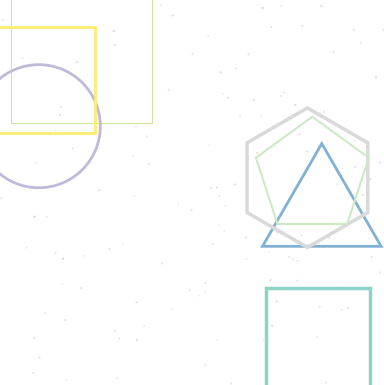[{"shape": "square", "thickness": 2.5, "radius": 0.68, "center": [0.826, 0.116]}, {"shape": "circle", "thickness": 2, "radius": 0.8, "center": [0.101, 0.672]}, {"shape": "triangle", "thickness": 2, "radius": 0.89, "center": [0.836, 0.449]}, {"shape": "square", "thickness": 0.5, "radius": 0.92, "center": [0.211, 0.865]}, {"shape": "hexagon", "thickness": 2.5, "radius": 0.91, "center": [0.798, 0.538]}, {"shape": "pentagon", "thickness": 1.5, "radius": 0.77, "center": [0.811, 0.543]}, {"shape": "square", "thickness": 2, "radius": 0.69, "center": [0.111, 0.792]}]